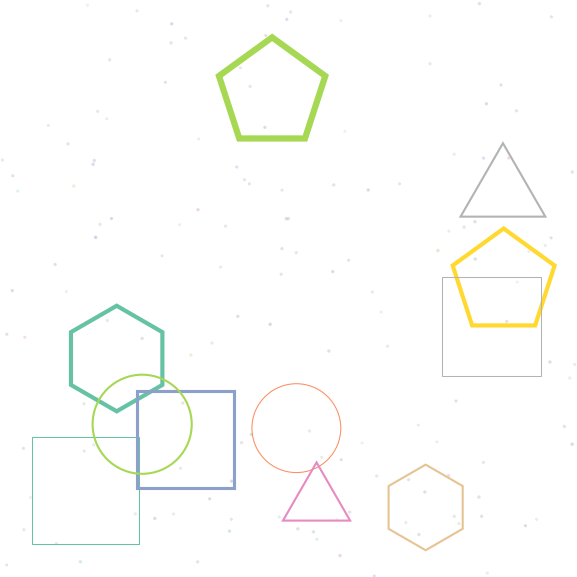[{"shape": "hexagon", "thickness": 2, "radius": 0.46, "center": [0.202, 0.378]}, {"shape": "square", "thickness": 0.5, "radius": 0.46, "center": [0.148, 0.15]}, {"shape": "circle", "thickness": 0.5, "radius": 0.38, "center": [0.513, 0.258]}, {"shape": "square", "thickness": 1.5, "radius": 0.42, "center": [0.322, 0.238]}, {"shape": "triangle", "thickness": 1, "radius": 0.34, "center": [0.548, 0.131]}, {"shape": "pentagon", "thickness": 3, "radius": 0.48, "center": [0.471, 0.838]}, {"shape": "circle", "thickness": 1, "radius": 0.43, "center": [0.246, 0.264]}, {"shape": "pentagon", "thickness": 2, "radius": 0.46, "center": [0.872, 0.511]}, {"shape": "hexagon", "thickness": 1, "radius": 0.37, "center": [0.737, 0.12]}, {"shape": "triangle", "thickness": 1, "radius": 0.42, "center": [0.871, 0.666]}, {"shape": "square", "thickness": 0.5, "radius": 0.43, "center": [0.852, 0.434]}]